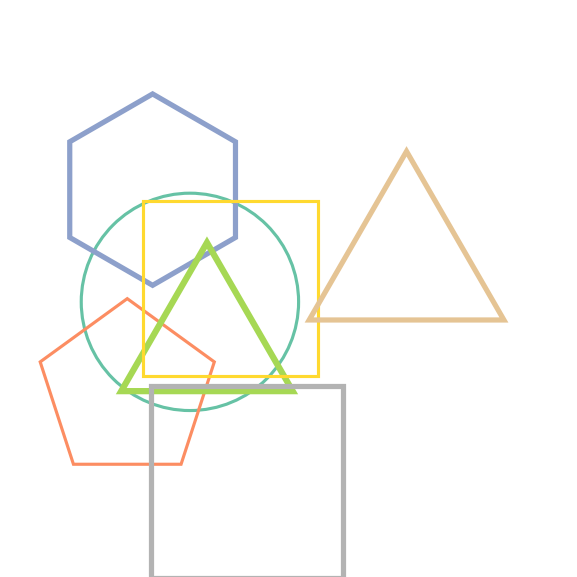[{"shape": "circle", "thickness": 1.5, "radius": 0.94, "center": [0.329, 0.476]}, {"shape": "pentagon", "thickness": 1.5, "radius": 0.79, "center": [0.22, 0.323]}, {"shape": "hexagon", "thickness": 2.5, "radius": 0.83, "center": [0.264, 0.671]}, {"shape": "triangle", "thickness": 3, "radius": 0.86, "center": [0.358, 0.408]}, {"shape": "square", "thickness": 1.5, "radius": 0.76, "center": [0.4, 0.5]}, {"shape": "triangle", "thickness": 2.5, "radius": 0.97, "center": [0.704, 0.542]}, {"shape": "square", "thickness": 2.5, "radius": 0.83, "center": [0.428, 0.165]}]